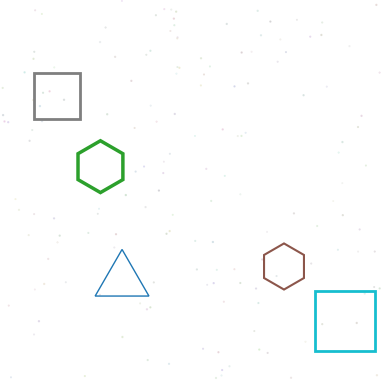[{"shape": "triangle", "thickness": 1, "radius": 0.4, "center": [0.317, 0.271]}, {"shape": "hexagon", "thickness": 2.5, "radius": 0.34, "center": [0.261, 0.567]}, {"shape": "hexagon", "thickness": 1.5, "radius": 0.3, "center": [0.738, 0.308]}, {"shape": "square", "thickness": 2, "radius": 0.3, "center": [0.149, 0.752]}, {"shape": "square", "thickness": 2, "radius": 0.39, "center": [0.897, 0.167]}]